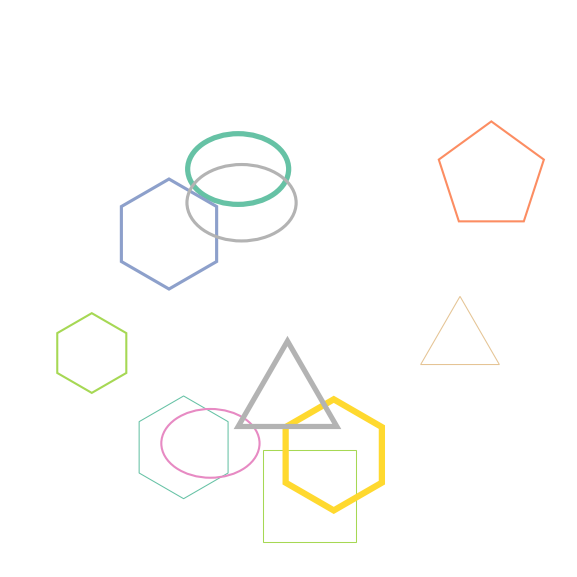[{"shape": "oval", "thickness": 2.5, "radius": 0.44, "center": [0.412, 0.706]}, {"shape": "hexagon", "thickness": 0.5, "radius": 0.44, "center": [0.318, 0.225]}, {"shape": "pentagon", "thickness": 1, "radius": 0.48, "center": [0.851, 0.693]}, {"shape": "hexagon", "thickness": 1.5, "radius": 0.48, "center": [0.293, 0.594]}, {"shape": "oval", "thickness": 1, "radius": 0.43, "center": [0.364, 0.231]}, {"shape": "hexagon", "thickness": 1, "radius": 0.35, "center": [0.159, 0.388]}, {"shape": "square", "thickness": 0.5, "radius": 0.4, "center": [0.535, 0.14]}, {"shape": "hexagon", "thickness": 3, "radius": 0.48, "center": [0.578, 0.211]}, {"shape": "triangle", "thickness": 0.5, "radius": 0.39, "center": [0.797, 0.407]}, {"shape": "oval", "thickness": 1.5, "radius": 0.47, "center": [0.418, 0.648]}, {"shape": "triangle", "thickness": 2.5, "radius": 0.49, "center": [0.498, 0.31]}]